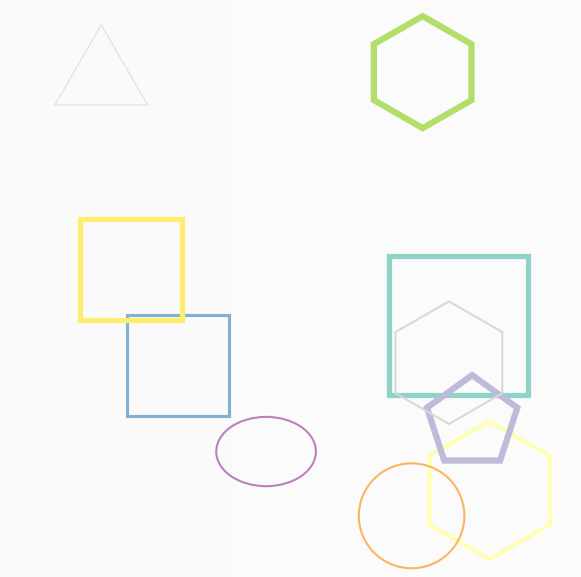[{"shape": "square", "thickness": 2.5, "radius": 0.6, "center": [0.789, 0.435]}, {"shape": "hexagon", "thickness": 2, "radius": 0.6, "center": [0.842, 0.15]}, {"shape": "pentagon", "thickness": 3, "radius": 0.41, "center": [0.812, 0.268]}, {"shape": "square", "thickness": 1.5, "radius": 0.44, "center": [0.306, 0.366]}, {"shape": "circle", "thickness": 1, "radius": 0.45, "center": [0.708, 0.106]}, {"shape": "hexagon", "thickness": 3, "radius": 0.48, "center": [0.727, 0.874]}, {"shape": "hexagon", "thickness": 1, "radius": 0.53, "center": [0.772, 0.371]}, {"shape": "oval", "thickness": 1, "radius": 0.43, "center": [0.458, 0.217]}, {"shape": "triangle", "thickness": 0.5, "radius": 0.46, "center": [0.174, 0.864]}, {"shape": "square", "thickness": 2.5, "radius": 0.44, "center": [0.225, 0.532]}]